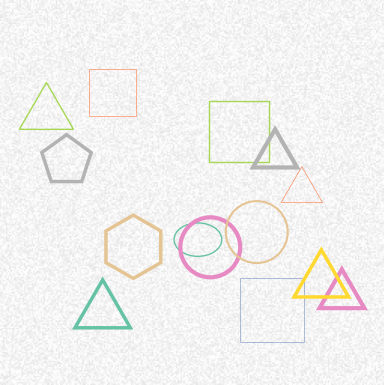[{"shape": "triangle", "thickness": 2.5, "radius": 0.42, "center": [0.267, 0.19]}, {"shape": "oval", "thickness": 1, "radius": 0.31, "center": [0.514, 0.378]}, {"shape": "square", "thickness": 0.5, "radius": 0.31, "center": [0.293, 0.76]}, {"shape": "triangle", "thickness": 0.5, "radius": 0.31, "center": [0.784, 0.505]}, {"shape": "square", "thickness": 0.5, "radius": 0.42, "center": [0.708, 0.195]}, {"shape": "circle", "thickness": 3, "radius": 0.39, "center": [0.546, 0.358]}, {"shape": "triangle", "thickness": 3, "radius": 0.34, "center": [0.888, 0.233]}, {"shape": "triangle", "thickness": 1, "radius": 0.41, "center": [0.121, 0.705]}, {"shape": "square", "thickness": 1, "radius": 0.39, "center": [0.621, 0.659]}, {"shape": "triangle", "thickness": 2.5, "radius": 0.41, "center": [0.835, 0.27]}, {"shape": "circle", "thickness": 1.5, "radius": 0.4, "center": [0.667, 0.397]}, {"shape": "hexagon", "thickness": 2.5, "radius": 0.41, "center": [0.346, 0.359]}, {"shape": "triangle", "thickness": 3, "radius": 0.33, "center": [0.714, 0.598]}, {"shape": "pentagon", "thickness": 2.5, "radius": 0.34, "center": [0.173, 0.583]}]